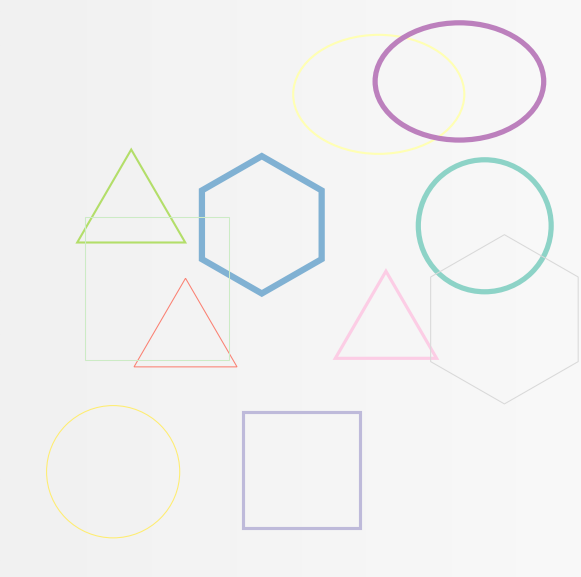[{"shape": "circle", "thickness": 2.5, "radius": 0.57, "center": [0.834, 0.608]}, {"shape": "oval", "thickness": 1, "radius": 0.74, "center": [0.652, 0.836]}, {"shape": "square", "thickness": 1.5, "radius": 0.5, "center": [0.519, 0.185]}, {"shape": "triangle", "thickness": 0.5, "radius": 0.51, "center": [0.319, 0.415]}, {"shape": "hexagon", "thickness": 3, "radius": 0.59, "center": [0.45, 0.61]}, {"shape": "triangle", "thickness": 1, "radius": 0.54, "center": [0.226, 0.633]}, {"shape": "triangle", "thickness": 1.5, "radius": 0.5, "center": [0.664, 0.429]}, {"shape": "hexagon", "thickness": 0.5, "radius": 0.73, "center": [0.868, 0.446]}, {"shape": "oval", "thickness": 2.5, "radius": 0.73, "center": [0.79, 0.858]}, {"shape": "square", "thickness": 0.5, "radius": 0.62, "center": [0.27, 0.5]}, {"shape": "circle", "thickness": 0.5, "radius": 0.57, "center": [0.195, 0.182]}]